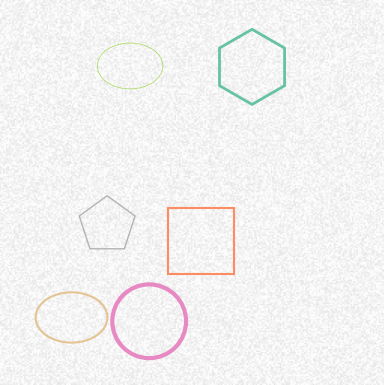[{"shape": "hexagon", "thickness": 2, "radius": 0.49, "center": [0.655, 0.826]}, {"shape": "square", "thickness": 1.5, "radius": 0.43, "center": [0.523, 0.374]}, {"shape": "circle", "thickness": 3, "radius": 0.48, "center": [0.387, 0.166]}, {"shape": "oval", "thickness": 0.5, "radius": 0.43, "center": [0.338, 0.829]}, {"shape": "oval", "thickness": 1.5, "radius": 0.47, "center": [0.186, 0.175]}, {"shape": "pentagon", "thickness": 1, "radius": 0.38, "center": [0.278, 0.415]}]